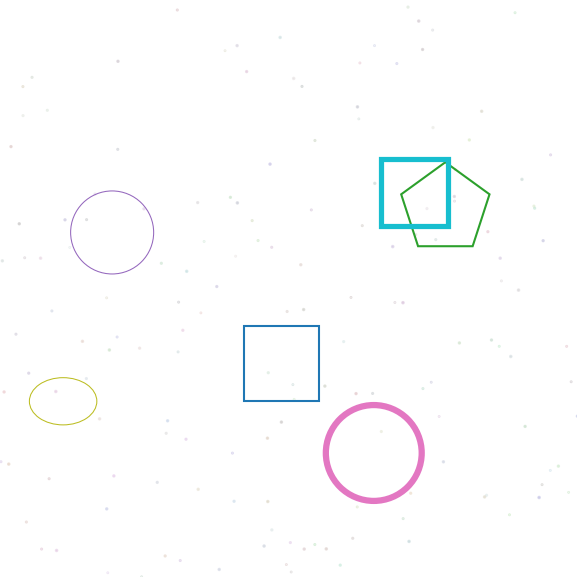[{"shape": "square", "thickness": 1, "radius": 0.33, "center": [0.487, 0.37]}, {"shape": "pentagon", "thickness": 1, "radius": 0.4, "center": [0.771, 0.638]}, {"shape": "circle", "thickness": 0.5, "radius": 0.36, "center": [0.194, 0.597]}, {"shape": "circle", "thickness": 3, "radius": 0.41, "center": [0.647, 0.215]}, {"shape": "oval", "thickness": 0.5, "radius": 0.29, "center": [0.109, 0.304]}, {"shape": "square", "thickness": 2.5, "radius": 0.29, "center": [0.717, 0.666]}]